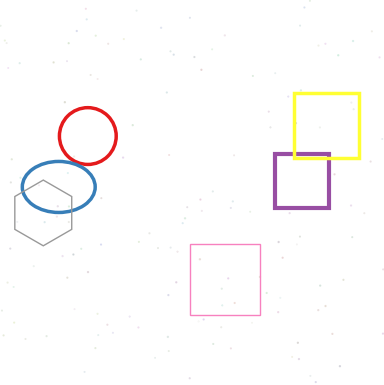[{"shape": "circle", "thickness": 2.5, "radius": 0.37, "center": [0.228, 0.647]}, {"shape": "oval", "thickness": 2.5, "radius": 0.47, "center": [0.153, 0.514]}, {"shape": "square", "thickness": 3, "radius": 0.35, "center": [0.785, 0.531]}, {"shape": "square", "thickness": 2.5, "radius": 0.42, "center": [0.847, 0.674]}, {"shape": "square", "thickness": 1, "radius": 0.46, "center": [0.585, 0.274]}, {"shape": "hexagon", "thickness": 1, "radius": 0.43, "center": [0.112, 0.447]}]